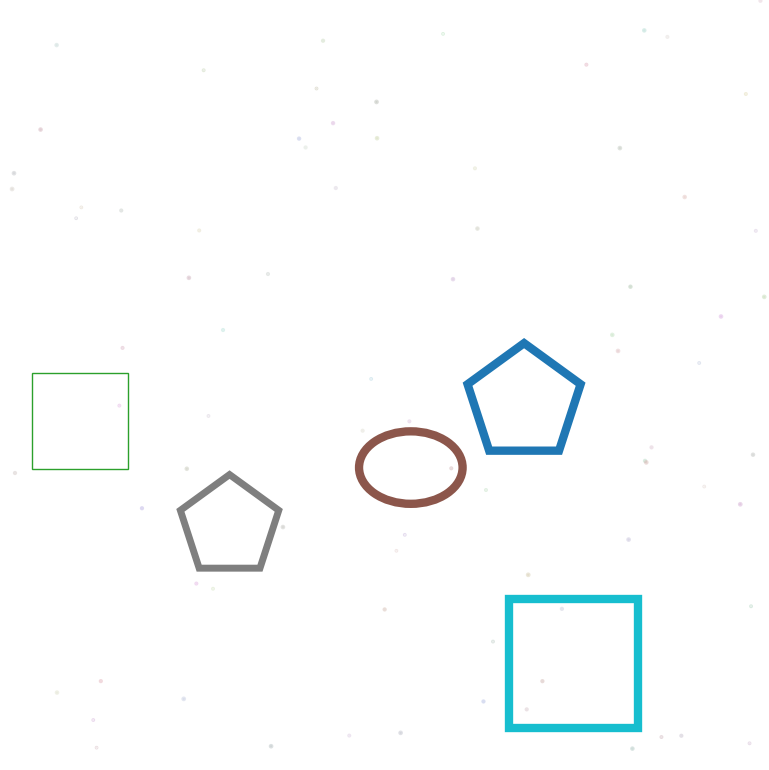[{"shape": "pentagon", "thickness": 3, "radius": 0.39, "center": [0.681, 0.477]}, {"shape": "square", "thickness": 0.5, "radius": 0.31, "center": [0.104, 0.453]}, {"shape": "oval", "thickness": 3, "radius": 0.34, "center": [0.534, 0.393]}, {"shape": "pentagon", "thickness": 2.5, "radius": 0.34, "center": [0.298, 0.316]}, {"shape": "square", "thickness": 3, "radius": 0.42, "center": [0.745, 0.138]}]